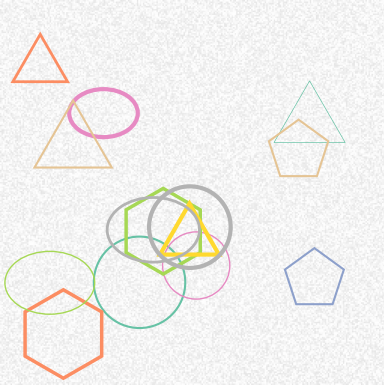[{"shape": "triangle", "thickness": 0.5, "radius": 0.53, "center": [0.804, 0.683]}, {"shape": "circle", "thickness": 1.5, "radius": 0.59, "center": [0.362, 0.267]}, {"shape": "triangle", "thickness": 2, "radius": 0.41, "center": [0.104, 0.829]}, {"shape": "hexagon", "thickness": 2.5, "radius": 0.57, "center": [0.165, 0.132]}, {"shape": "pentagon", "thickness": 1.5, "radius": 0.4, "center": [0.817, 0.275]}, {"shape": "oval", "thickness": 3, "radius": 0.45, "center": [0.269, 0.706]}, {"shape": "circle", "thickness": 1, "radius": 0.44, "center": [0.51, 0.31]}, {"shape": "oval", "thickness": 1, "radius": 0.58, "center": [0.129, 0.265]}, {"shape": "hexagon", "thickness": 2.5, "radius": 0.56, "center": [0.424, 0.399]}, {"shape": "triangle", "thickness": 3, "radius": 0.44, "center": [0.492, 0.383]}, {"shape": "pentagon", "thickness": 1.5, "radius": 0.41, "center": [0.776, 0.608]}, {"shape": "triangle", "thickness": 1.5, "radius": 0.58, "center": [0.19, 0.623]}, {"shape": "oval", "thickness": 2, "radius": 0.6, "center": [0.398, 0.403]}, {"shape": "circle", "thickness": 3, "radius": 0.53, "center": [0.493, 0.41]}]